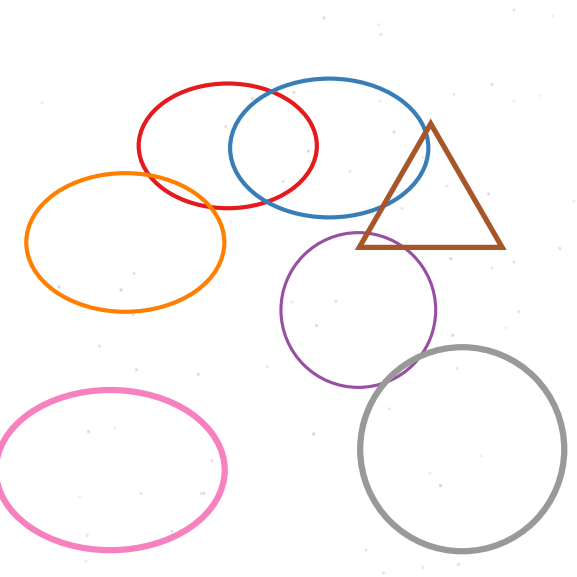[{"shape": "oval", "thickness": 2, "radius": 0.77, "center": [0.394, 0.747]}, {"shape": "oval", "thickness": 2, "radius": 0.86, "center": [0.57, 0.743]}, {"shape": "circle", "thickness": 1.5, "radius": 0.67, "center": [0.62, 0.462]}, {"shape": "oval", "thickness": 2, "radius": 0.86, "center": [0.217, 0.579]}, {"shape": "triangle", "thickness": 2.5, "radius": 0.71, "center": [0.746, 0.642]}, {"shape": "oval", "thickness": 3, "radius": 0.99, "center": [0.191, 0.185]}, {"shape": "circle", "thickness": 3, "radius": 0.88, "center": [0.8, 0.221]}]